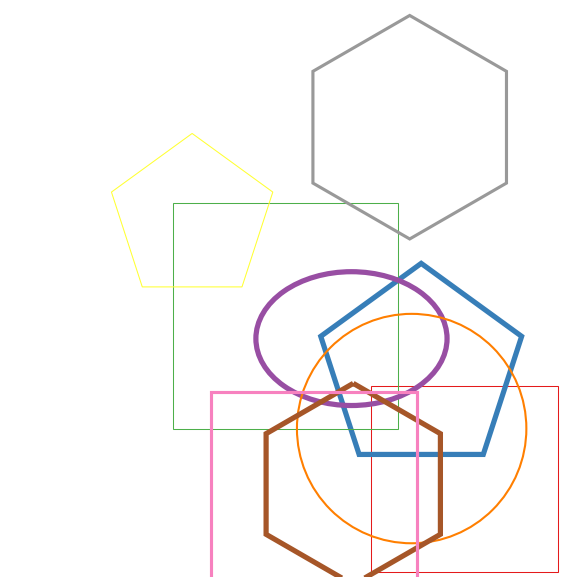[{"shape": "square", "thickness": 0.5, "radius": 0.81, "center": [0.804, 0.17]}, {"shape": "pentagon", "thickness": 2.5, "radius": 0.91, "center": [0.729, 0.36]}, {"shape": "square", "thickness": 0.5, "radius": 0.98, "center": [0.495, 0.452]}, {"shape": "oval", "thickness": 2.5, "radius": 0.83, "center": [0.609, 0.413]}, {"shape": "circle", "thickness": 1, "radius": 0.99, "center": [0.713, 0.257]}, {"shape": "pentagon", "thickness": 0.5, "radius": 0.73, "center": [0.333, 0.621]}, {"shape": "hexagon", "thickness": 2.5, "radius": 0.87, "center": [0.612, 0.161]}, {"shape": "square", "thickness": 1.5, "radius": 0.89, "center": [0.543, 0.142]}, {"shape": "hexagon", "thickness": 1.5, "radius": 0.97, "center": [0.709, 0.779]}]